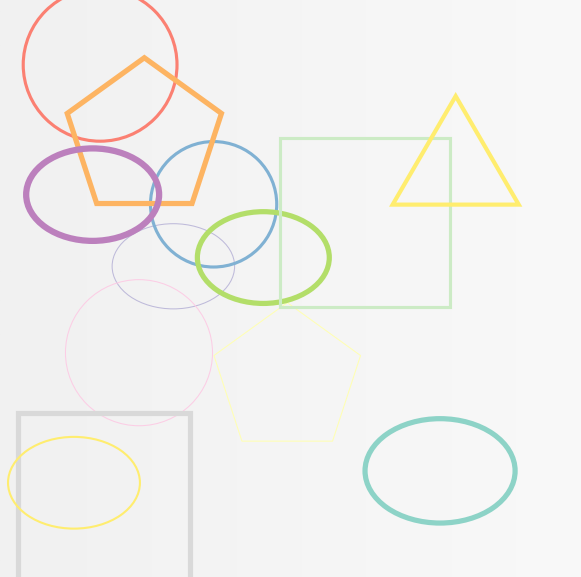[{"shape": "oval", "thickness": 2.5, "radius": 0.65, "center": [0.757, 0.184]}, {"shape": "pentagon", "thickness": 0.5, "radius": 0.66, "center": [0.494, 0.343]}, {"shape": "oval", "thickness": 0.5, "radius": 0.53, "center": [0.298, 0.538]}, {"shape": "circle", "thickness": 1.5, "radius": 0.66, "center": [0.172, 0.887]}, {"shape": "circle", "thickness": 1.5, "radius": 0.54, "center": [0.367, 0.645]}, {"shape": "pentagon", "thickness": 2.5, "radius": 0.7, "center": [0.248, 0.76]}, {"shape": "oval", "thickness": 2.5, "radius": 0.57, "center": [0.453, 0.553]}, {"shape": "circle", "thickness": 0.5, "radius": 0.63, "center": [0.239, 0.388]}, {"shape": "square", "thickness": 2.5, "radius": 0.74, "center": [0.179, 0.137]}, {"shape": "oval", "thickness": 3, "radius": 0.57, "center": [0.159, 0.662]}, {"shape": "square", "thickness": 1.5, "radius": 0.73, "center": [0.627, 0.614]}, {"shape": "oval", "thickness": 1, "radius": 0.57, "center": [0.127, 0.163]}, {"shape": "triangle", "thickness": 2, "radius": 0.63, "center": [0.784, 0.707]}]